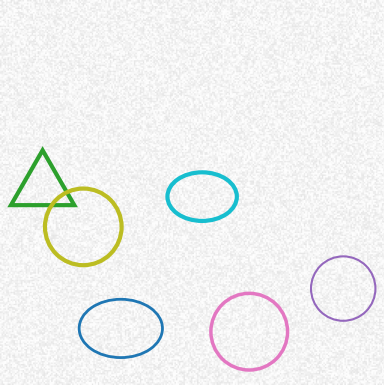[{"shape": "oval", "thickness": 2, "radius": 0.54, "center": [0.314, 0.147]}, {"shape": "triangle", "thickness": 3, "radius": 0.48, "center": [0.111, 0.515]}, {"shape": "circle", "thickness": 1.5, "radius": 0.42, "center": [0.891, 0.25]}, {"shape": "circle", "thickness": 2.5, "radius": 0.5, "center": [0.647, 0.138]}, {"shape": "circle", "thickness": 3, "radius": 0.5, "center": [0.216, 0.411]}, {"shape": "oval", "thickness": 3, "radius": 0.45, "center": [0.525, 0.489]}]